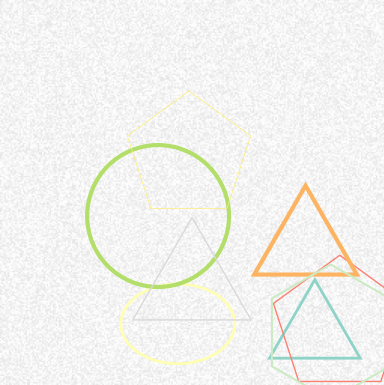[{"shape": "triangle", "thickness": 2, "radius": 0.68, "center": [0.818, 0.138]}, {"shape": "oval", "thickness": 2, "radius": 0.74, "center": [0.462, 0.159]}, {"shape": "pentagon", "thickness": 1, "radius": 0.91, "center": [0.883, 0.156]}, {"shape": "triangle", "thickness": 3, "radius": 0.77, "center": [0.794, 0.364]}, {"shape": "circle", "thickness": 3, "radius": 0.92, "center": [0.411, 0.439]}, {"shape": "triangle", "thickness": 1, "radius": 0.89, "center": [0.499, 0.258]}, {"shape": "hexagon", "thickness": 1.5, "radius": 0.88, "center": [0.859, 0.137]}, {"shape": "pentagon", "thickness": 0.5, "radius": 0.84, "center": [0.491, 0.595]}]